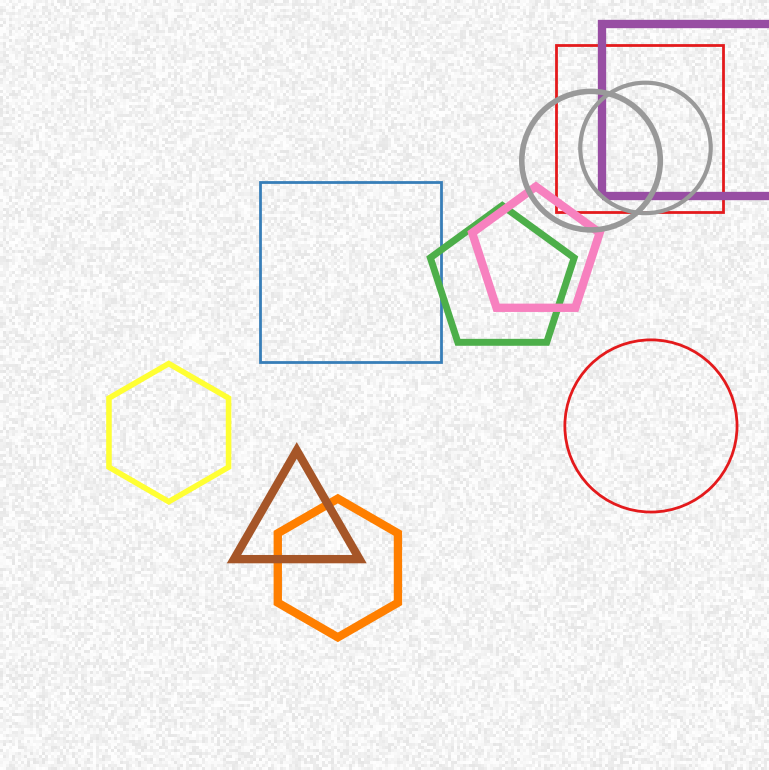[{"shape": "square", "thickness": 1, "radius": 0.54, "center": [0.83, 0.833]}, {"shape": "circle", "thickness": 1, "radius": 0.56, "center": [0.845, 0.447]}, {"shape": "square", "thickness": 1, "radius": 0.59, "center": [0.455, 0.647]}, {"shape": "pentagon", "thickness": 2.5, "radius": 0.49, "center": [0.652, 0.635]}, {"shape": "square", "thickness": 3, "radius": 0.56, "center": [0.894, 0.857]}, {"shape": "hexagon", "thickness": 3, "radius": 0.45, "center": [0.439, 0.262]}, {"shape": "hexagon", "thickness": 2, "radius": 0.45, "center": [0.219, 0.438]}, {"shape": "triangle", "thickness": 3, "radius": 0.47, "center": [0.385, 0.321]}, {"shape": "pentagon", "thickness": 3, "radius": 0.44, "center": [0.696, 0.671]}, {"shape": "circle", "thickness": 1.5, "radius": 0.42, "center": [0.838, 0.808]}, {"shape": "circle", "thickness": 2, "radius": 0.45, "center": [0.768, 0.791]}]